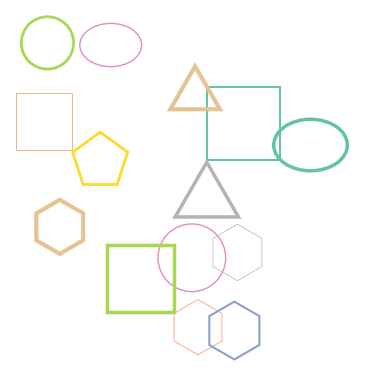[{"shape": "oval", "thickness": 2.5, "radius": 0.48, "center": [0.807, 0.623]}, {"shape": "square", "thickness": 1.5, "radius": 0.48, "center": [0.632, 0.678]}, {"shape": "square", "thickness": 0.5, "radius": 0.36, "center": [0.113, 0.685]}, {"shape": "hexagon", "thickness": 0.5, "radius": 0.36, "center": [0.514, 0.15]}, {"shape": "hexagon", "thickness": 1.5, "radius": 0.38, "center": [0.609, 0.141]}, {"shape": "circle", "thickness": 1, "radius": 0.44, "center": [0.498, 0.33]}, {"shape": "oval", "thickness": 1, "radius": 0.4, "center": [0.288, 0.883]}, {"shape": "square", "thickness": 2.5, "radius": 0.44, "center": [0.365, 0.277]}, {"shape": "circle", "thickness": 2, "radius": 0.34, "center": [0.123, 0.889]}, {"shape": "pentagon", "thickness": 2, "radius": 0.38, "center": [0.26, 0.582]}, {"shape": "hexagon", "thickness": 3, "radius": 0.35, "center": [0.155, 0.411]}, {"shape": "triangle", "thickness": 3, "radius": 0.37, "center": [0.507, 0.753]}, {"shape": "triangle", "thickness": 2.5, "radius": 0.47, "center": [0.537, 0.484]}, {"shape": "hexagon", "thickness": 0.5, "radius": 0.37, "center": [0.617, 0.344]}]